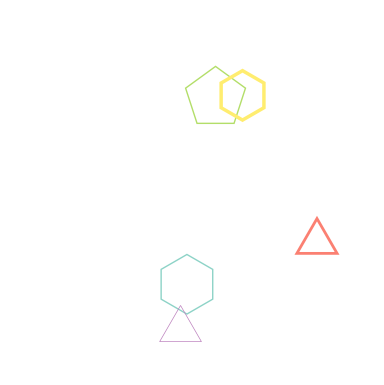[{"shape": "hexagon", "thickness": 1, "radius": 0.39, "center": [0.486, 0.262]}, {"shape": "triangle", "thickness": 2, "radius": 0.3, "center": [0.823, 0.372]}, {"shape": "pentagon", "thickness": 1, "radius": 0.41, "center": [0.56, 0.746]}, {"shape": "triangle", "thickness": 0.5, "radius": 0.31, "center": [0.469, 0.144]}, {"shape": "hexagon", "thickness": 2.5, "radius": 0.32, "center": [0.63, 0.752]}]